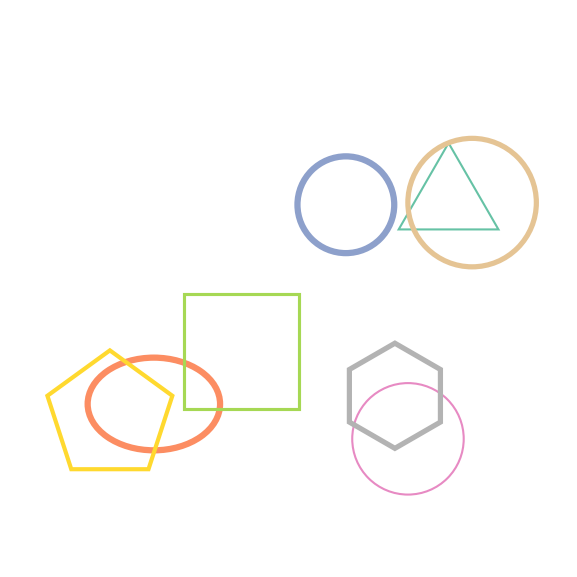[{"shape": "triangle", "thickness": 1, "radius": 0.5, "center": [0.777, 0.652]}, {"shape": "oval", "thickness": 3, "radius": 0.57, "center": [0.266, 0.3]}, {"shape": "circle", "thickness": 3, "radius": 0.42, "center": [0.599, 0.645]}, {"shape": "circle", "thickness": 1, "radius": 0.48, "center": [0.706, 0.239]}, {"shape": "square", "thickness": 1.5, "radius": 0.5, "center": [0.419, 0.391]}, {"shape": "pentagon", "thickness": 2, "radius": 0.57, "center": [0.19, 0.279]}, {"shape": "circle", "thickness": 2.5, "radius": 0.56, "center": [0.818, 0.648]}, {"shape": "hexagon", "thickness": 2.5, "radius": 0.46, "center": [0.684, 0.314]}]